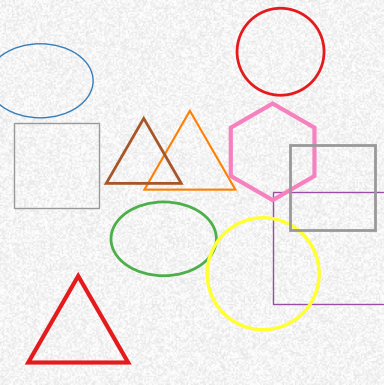[{"shape": "circle", "thickness": 2, "radius": 0.56, "center": [0.729, 0.866]}, {"shape": "triangle", "thickness": 3, "radius": 0.75, "center": [0.203, 0.133]}, {"shape": "oval", "thickness": 1, "radius": 0.69, "center": [0.104, 0.79]}, {"shape": "oval", "thickness": 2, "radius": 0.68, "center": [0.425, 0.38]}, {"shape": "square", "thickness": 1, "radius": 0.73, "center": [0.854, 0.356]}, {"shape": "triangle", "thickness": 1.5, "radius": 0.68, "center": [0.493, 0.576]}, {"shape": "circle", "thickness": 2.5, "radius": 0.73, "center": [0.684, 0.289]}, {"shape": "triangle", "thickness": 2, "radius": 0.56, "center": [0.373, 0.58]}, {"shape": "hexagon", "thickness": 3, "radius": 0.63, "center": [0.708, 0.606]}, {"shape": "square", "thickness": 1, "radius": 0.55, "center": [0.147, 0.571]}, {"shape": "square", "thickness": 2, "radius": 0.55, "center": [0.863, 0.513]}]